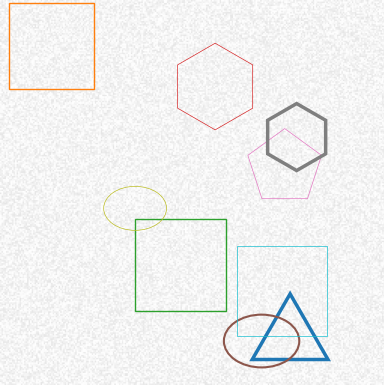[{"shape": "triangle", "thickness": 2.5, "radius": 0.57, "center": [0.754, 0.123]}, {"shape": "square", "thickness": 1, "radius": 0.56, "center": [0.134, 0.881]}, {"shape": "square", "thickness": 1, "radius": 0.59, "center": [0.468, 0.312]}, {"shape": "hexagon", "thickness": 0.5, "radius": 0.56, "center": [0.559, 0.775]}, {"shape": "oval", "thickness": 1.5, "radius": 0.49, "center": [0.679, 0.114]}, {"shape": "pentagon", "thickness": 0.5, "radius": 0.5, "center": [0.739, 0.565]}, {"shape": "hexagon", "thickness": 2.5, "radius": 0.43, "center": [0.771, 0.644]}, {"shape": "oval", "thickness": 0.5, "radius": 0.41, "center": [0.351, 0.459]}, {"shape": "square", "thickness": 0.5, "radius": 0.58, "center": [0.732, 0.245]}]